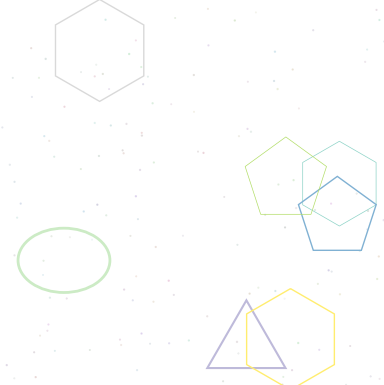[{"shape": "hexagon", "thickness": 0.5, "radius": 0.55, "center": [0.882, 0.523]}, {"shape": "triangle", "thickness": 1.5, "radius": 0.59, "center": [0.64, 0.103]}, {"shape": "pentagon", "thickness": 1, "radius": 0.53, "center": [0.876, 0.436]}, {"shape": "pentagon", "thickness": 0.5, "radius": 0.56, "center": [0.742, 0.533]}, {"shape": "hexagon", "thickness": 1, "radius": 0.66, "center": [0.259, 0.869]}, {"shape": "oval", "thickness": 2, "radius": 0.6, "center": [0.166, 0.324]}, {"shape": "hexagon", "thickness": 1, "radius": 0.66, "center": [0.755, 0.119]}]